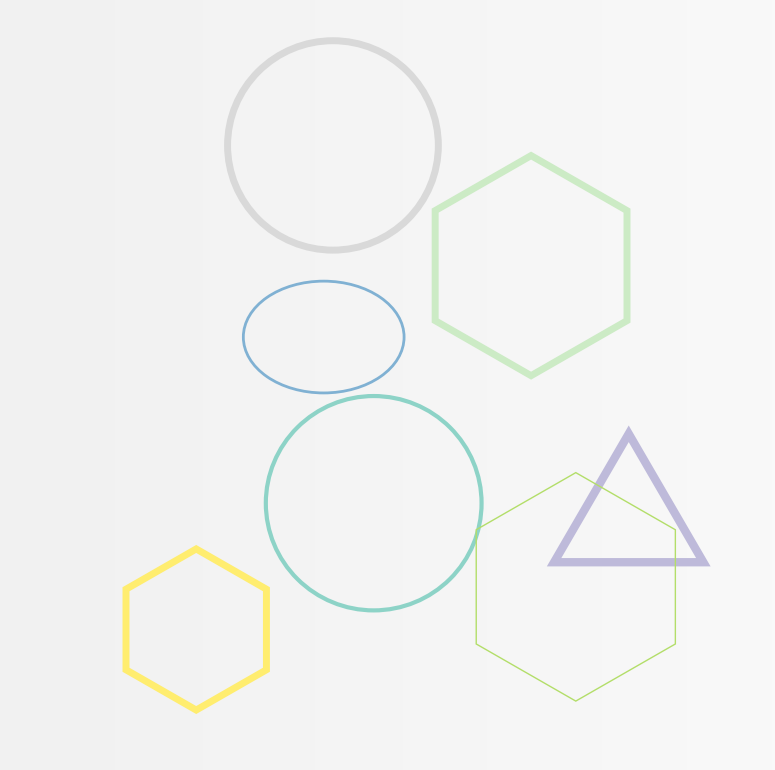[{"shape": "circle", "thickness": 1.5, "radius": 0.7, "center": [0.482, 0.346]}, {"shape": "triangle", "thickness": 3, "radius": 0.56, "center": [0.811, 0.325]}, {"shape": "oval", "thickness": 1, "radius": 0.52, "center": [0.418, 0.562]}, {"shape": "hexagon", "thickness": 0.5, "radius": 0.74, "center": [0.743, 0.238]}, {"shape": "circle", "thickness": 2.5, "radius": 0.68, "center": [0.43, 0.811]}, {"shape": "hexagon", "thickness": 2.5, "radius": 0.71, "center": [0.685, 0.655]}, {"shape": "hexagon", "thickness": 2.5, "radius": 0.52, "center": [0.253, 0.182]}]